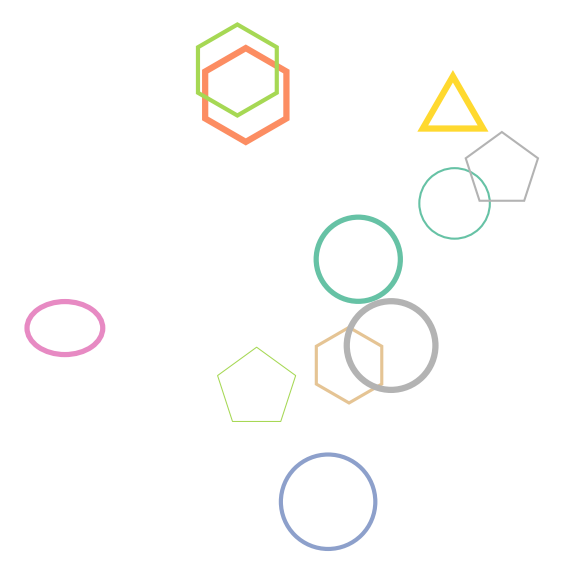[{"shape": "circle", "thickness": 2.5, "radius": 0.36, "center": [0.62, 0.55]}, {"shape": "circle", "thickness": 1, "radius": 0.31, "center": [0.787, 0.647]}, {"shape": "hexagon", "thickness": 3, "radius": 0.41, "center": [0.426, 0.835]}, {"shape": "circle", "thickness": 2, "radius": 0.41, "center": [0.568, 0.13]}, {"shape": "oval", "thickness": 2.5, "radius": 0.33, "center": [0.112, 0.431]}, {"shape": "hexagon", "thickness": 2, "radius": 0.39, "center": [0.411, 0.878]}, {"shape": "pentagon", "thickness": 0.5, "radius": 0.36, "center": [0.444, 0.327]}, {"shape": "triangle", "thickness": 3, "radius": 0.3, "center": [0.784, 0.807]}, {"shape": "hexagon", "thickness": 1.5, "radius": 0.33, "center": [0.604, 0.367]}, {"shape": "circle", "thickness": 3, "radius": 0.38, "center": [0.677, 0.401]}, {"shape": "pentagon", "thickness": 1, "radius": 0.33, "center": [0.869, 0.705]}]